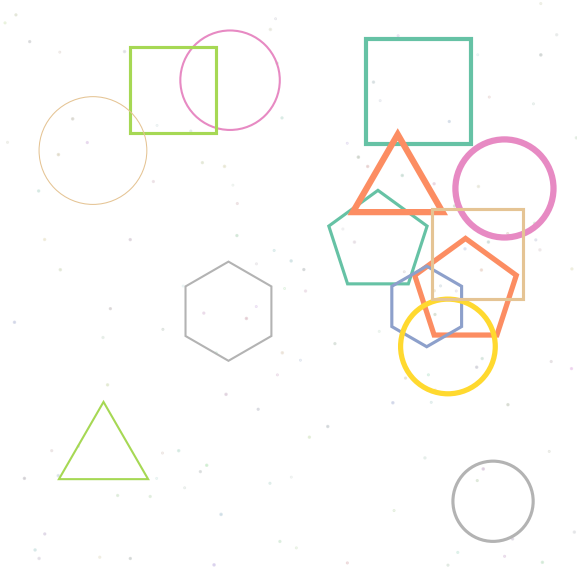[{"shape": "square", "thickness": 2, "radius": 0.45, "center": [0.725, 0.84]}, {"shape": "pentagon", "thickness": 1.5, "radius": 0.45, "center": [0.654, 0.58]}, {"shape": "pentagon", "thickness": 2.5, "radius": 0.46, "center": [0.806, 0.494]}, {"shape": "triangle", "thickness": 3, "radius": 0.45, "center": [0.689, 0.677]}, {"shape": "hexagon", "thickness": 1.5, "radius": 0.35, "center": [0.739, 0.469]}, {"shape": "circle", "thickness": 1, "radius": 0.43, "center": [0.398, 0.86]}, {"shape": "circle", "thickness": 3, "radius": 0.42, "center": [0.874, 0.673]}, {"shape": "triangle", "thickness": 1, "radius": 0.45, "center": [0.179, 0.214]}, {"shape": "square", "thickness": 1.5, "radius": 0.37, "center": [0.3, 0.843]}, {"shape": "circle", "thickness": 2.5, "radius": 0.41, "center": [0.776, 0.399]}, {"shape": "circle", "thickness": 0.5, "radius": 0.47, "center": [0.161, 0.738]}, {"shape": "square", "thickness": 1.5, "radius": 0.39, "center": [0.827, 0.559]}, {"shape": "circle", "thickness": 1.5, "radius": 0.35, "center": [0.854, 0.131]}, {"shape": "hexagon", "thickness": 1, "radius": 0.43, "center": [0.396, 0.46]}]